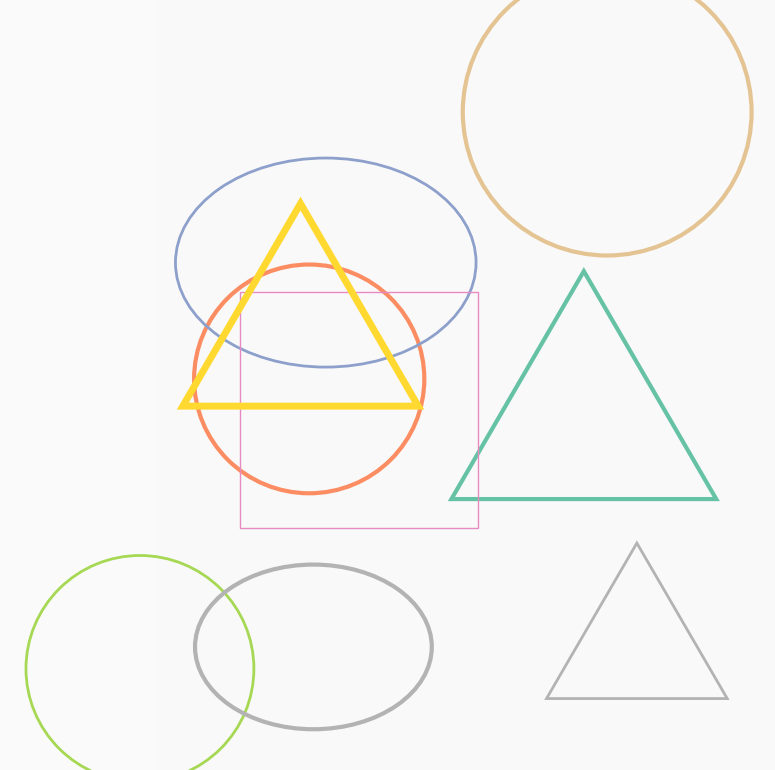[{"shape": "triangle", "thickness": 1.5, "radius": 0.99, "center": [0.753, 0.45]}, {"shape": "circle", "thickness": 1.5, "radius": 0.74, "center": [0.399, 0.508]}, {"shape": "oval", "thickness": 1, "radius": 0.97, "center": [0.42, 0.659]}, {"shape": "square", "thickness": 0.5, "radius": 0.77, "center": [0.463, 0.468]}, {"shape": "circle", "thickness": 1, "radius": 0.74, "center": [0.181, 0.132]}, {"shape": "triangle", "thickness": 2.5, "radius": 0.88, "center": [0.388, 0.56]}, {"shape": "circle", "thickness": 1.5, "radius": 0.93, "center": [0.783, 0.855]}, {"shape": "triangle", "thickness": 1, "radius": 0.67, "center": [0.822, 0.16]}, {"shape": "oval", "thickness": 1.5, "radius": 0.76, "center": [0.404, 0.16]}]